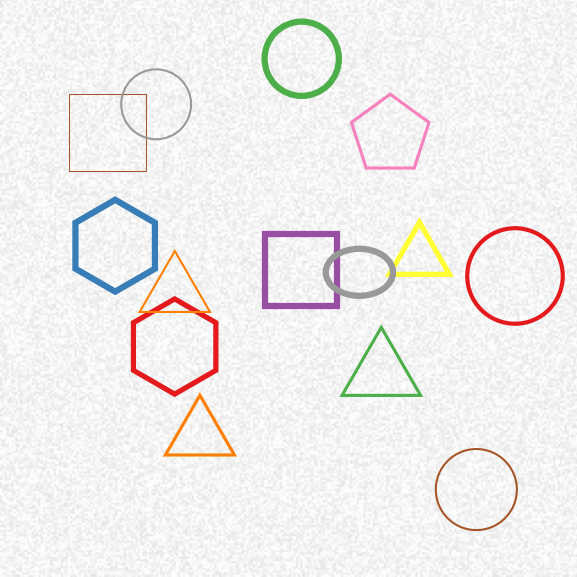[{"shape": "circle", "thickness": 2, "radius": 0.41, "center": [0.892, 0.521]}, {"shape": "hexagon", "thickness": 2.5, "radius": 0.41, "center": [0.302, 0.399]}, {"shape": "hexagon", "thickness": 3, "radius": 0.4, "center": [0.199, 0.574]}, {"shape": "triangle", "thickness": 1.5, "radius": 0.39, "center": [0.66, 0.354]}, {"shape": "circle", "thickness": 3, "radius": 0.32, "center": [0.522, 0.897]}, {"shape": "square", "thickness": 3, "radius": 0.31, "center": [0.521, 0.531]}, {"shape": "triangle", "thickness": 1, "radius": 0.35, "center": [0.303, 0.494]}, {"shape": "triangle", "thickness": 1.5, "radius": 0.34, "center": [0.346, 0.246]}, {"shape": "triangle", "thickness": 2.5, "radius": 0.3, "center": [0.726, 0.554]}, {"shape": "circle", "thickness": 1, "radius": 0.35, "center": [0.825, 0.151]}, {"shape": "square", "thickness": 0.5, "radius": 0.33, "center": [0.186, 0.77]}, {"shape": "pentagon", "thickness": 1.5, "radius": 0.35, "center": [0.676, 0.765]}, {"shape": "oval", "thickness": 3, "radius": 0.29, "center": [0.622, 0.528]}, {"shape": "circle", "thickness": 1, "radius": 0.3, "center": [0.27, 0.819]}]